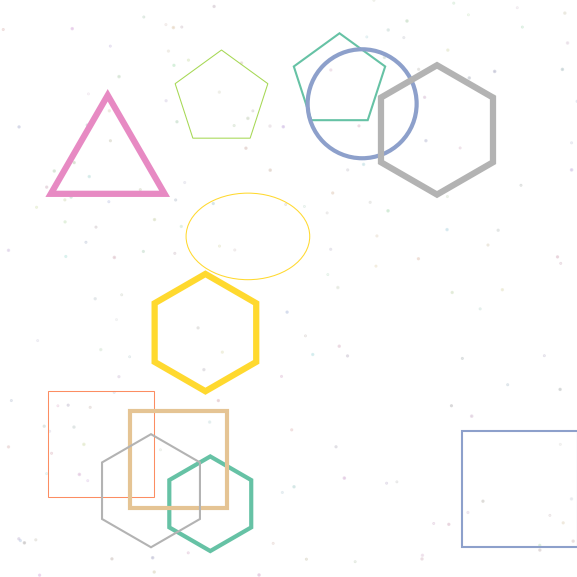[{"shape": "pentagon", "thickness": 1, "radius": 0.42, "center": [0.588, 0.858]}, {"shape": "hexagon", "thickness": 2, "radius": 0.41, "center": [0.364, 0.127]}, {"shape": "square", "thickness": 0.5, "radius": 0.46, "center": [0.176, 0.231]}, {"shape": "square", "thickness": 1, "radius": 0.5, "center": [0.9, 0.153]}, {"shape": "circle", "thickness": 2, "radius": 0.47, "center": [0.627, 0.819]}, {"shape": "triangle", "thickness": 3, "radius": 0.57, "center": [0.187, 0.72]}, {"shape": "pentagon", "thickness": 0.5, "radius": 0.42, "center": [0.384, 0.828]}, {"shape": "hexagon", "thickness": 3, "radius": 0.51, "center": [0.356, 0.423]}, {"shape": "oval", "thickness": 0.5, "radius": 0.54, "center": [0.429, 0.59]}, {"shape": "square", "thickness": 2, "radius": 0.42, "center": [0.309, 0.203]}, {"shape": "hexagon", "thickness": 3, "radius": 0.56, "center": [0.757, 0.774]}, {"shape": "hexagon", "thickness": 1, "radius": 0.49, "center": [0.261, 0.149]}]